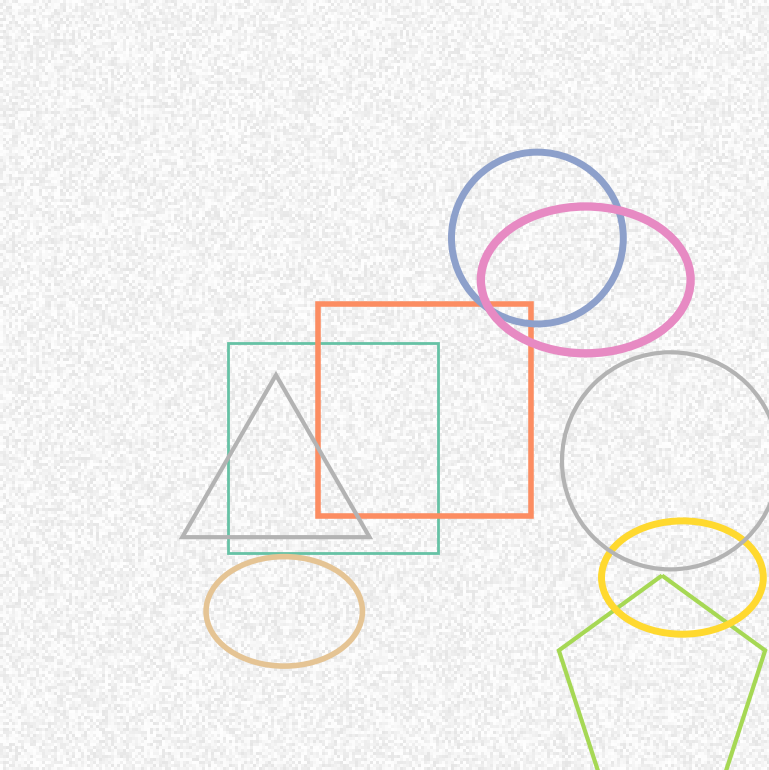[{"shape": "square", "thickness": 1, "radius": 0.68, "center": [0.433, 0.418]}, {"shape": "square", "thickness": 2, "radius": 0.69, "center": [0.551, 0.467]}, {"shape": "circle", "thickness": 2.5, "radius": 0.56, "center": [0.698, 0.691]}, {"shape": "oval", "thickness": 3, "radius": 0.68, "center": [0.761, 0.636]}, {"shape": "pentagon", "thickness": 1.5, "radius": 0.7, "center": [0.86, 0.112]}, {"shape": "oval", "thickness": 2.5, "radius": 0.53, "center": [0.886, 0.25]}, {"shape": "oval", "thickness": 2, "radius": 0.51, "center": [0.369, 0.206]}, {"shape": "circle", "thickness": 1.5, "radius": 0.7, "center": [0.871, 0.402]}, {"shape": "triangle", "thickness": 1.5, "radius": 0.7, "center": [0.358, 0.373]}]